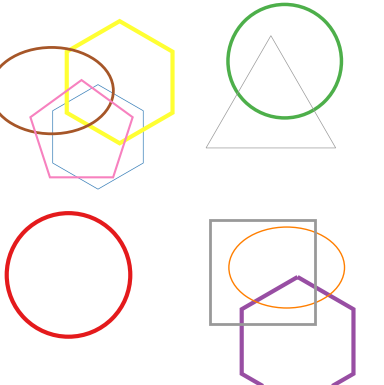[{"shape": "circle", "thickness": 3, "radius": 0.8, "center": [0.178, 0.286]}, {"shape": "hexagon", "thickness": 0.5, "radius": 0.68, "center": [0.255, 0.644]}, {"shape": "circle", "thickness": 2.5, "radius": 0.74, "center": [0.739, 0.841]}, {"shape": "hexagon", "thickness": 3, "radius": 0.84, "center": [0.773, 0.113]}, {"shape": "oval", "thickness": 1, "radius": 0.75, "center": [0.745, 0.305]}, {"shape": "hexagon", "thickness": 3, "radius": 0.79, "center": [0.311, 0.787]}, {"shape": "oval", "thickness": 2, "radius": 0.8, "center": [0.134, 0.765]}, {"shape": "pentagon", "thickness": 1.5, "radius": 0.7, "center": [0.212, 0.652]}, {"shape": "square", "thickness": 2, "radius": 0.68, "center": [0.682, 0.294]}, {"shape": "triangle", "thickness": 0.5, "radius": 0.97, "center": [0.704, 0.713]}]